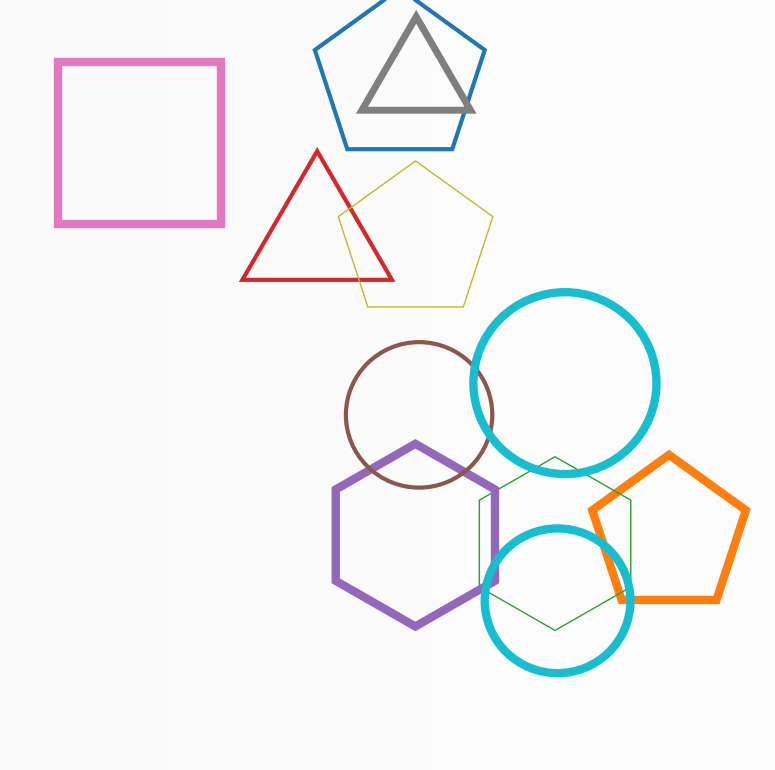[{"shape": "pentagon", "thickness": 1.5, "radius": 0.58, "center": [0.516, 0.899]}, {"shape": "pentagon", "thickness": 3, "radius": 0.52, "center": [0.863, 0.305]}, {"shape": "hexagon", "thickness": 0.5, "radius": 0.56, "center": [0.716, 0.294]}, {"shape": "triangle", "thickness": 1.5, "radius": 0.56, "center": [0.409, 0.692]}, {"shape": "hexagon", "thickness": 3, "radius": 0.59, "center": [0.536, 0.305]}, {"shape": "circle", "thickness": 1.5, "radius": 0.47, "center": [0.541, 0.461]}, {"shape": "square", "thickness": 3, "radius": 0.53, "center": [0.18, 0.815]}, {"shape": "triangle", "thickness": 2.5, "radius": 0.4, "center": [0.537, 0.897]}, {"shape": "pentagon", "thickness": 0.5, "radius": 0.52, "center": [0.536, 0.686]}, {"shape": "circle", "thickness": 3, "radius": 0.59, "center": [0.729, 0.502]}, {"shape": "circle", "thickness": 3, "radius": 0.47, "center": [0.719, 0.22]}]